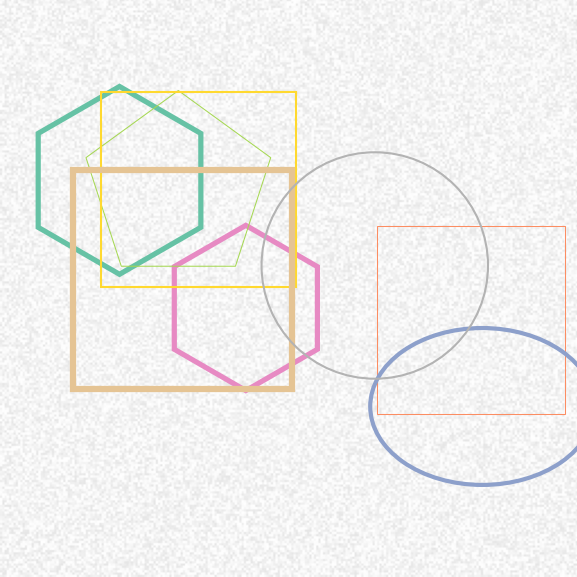[{"shape": "hexagon", "thickness": 2.5, "radius": 0.81, "center": [0.207, 0.687]}, {"shape": "square", "thickness": 0.5, "radius": 0.81, "center": [0.816, 0.445]}, {"shape": "oval", "thickness": 2, "radius": 0.97, "center": [0.835, 0.295]}, {"shape": "hexagon", "thickness": 2.5, "radius": 0.72, "center": [0.426, 0.466]}, {"shape": "pentagon", "thickness": 0.5, "radius": 0.84, "center": [0.309, 0.674]}, {"shape": "square", "thickness": 1, "radius": 0.84, "center": [0.343, 0.672]}, {"shape": "square", "thickness": 3, "radius": 0.95, "center": [0.316, 0.514]}, {"shape": "circle", "thickness": 1, "radius": 0.98, "center": [0.649, 0.539]}]